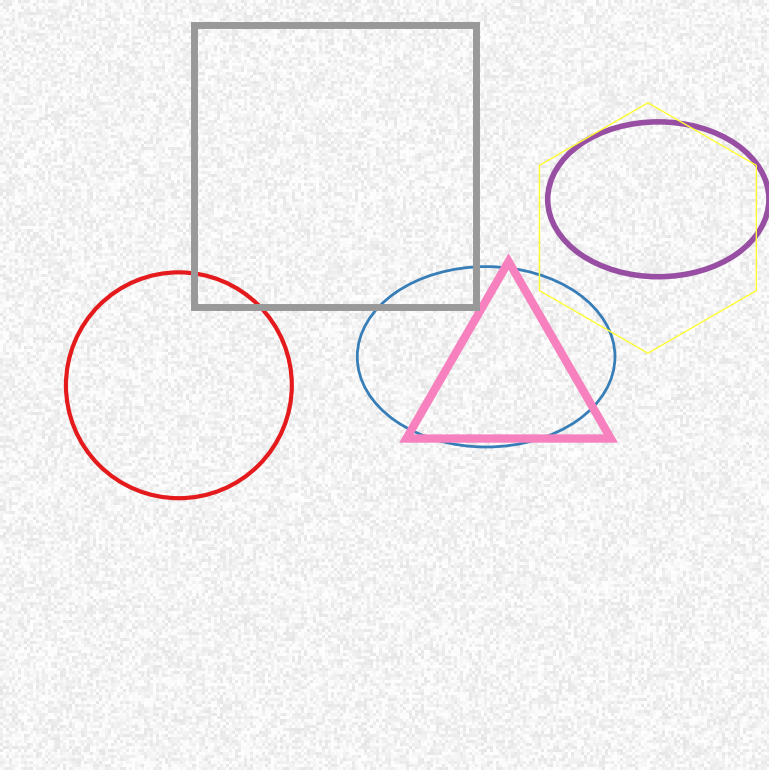[{"shape": "circle", "thickness": 1.5, "radius": 0.73, "center": [0.232, 0.5]}, {"shape": "oval", "thickness": 1, "radius": 0.84, "center": [0.631, 0.537]}, {"shape": "oval", "thickness": 2, "radius": 0.72, "center": [0.855, 0.741]}, {"shape": "hexagon", "thickness": 0.5, "radius": 0.81, "center": [0.841, 0.704]}, {"shape": "triangle", "thickness": 3, "radius": 0.77, "center": [0.661, 0.507]}, {"shape": "square", "thickness": 2.5, "radius": 0.92, "center": [0.435, 0.785]}]